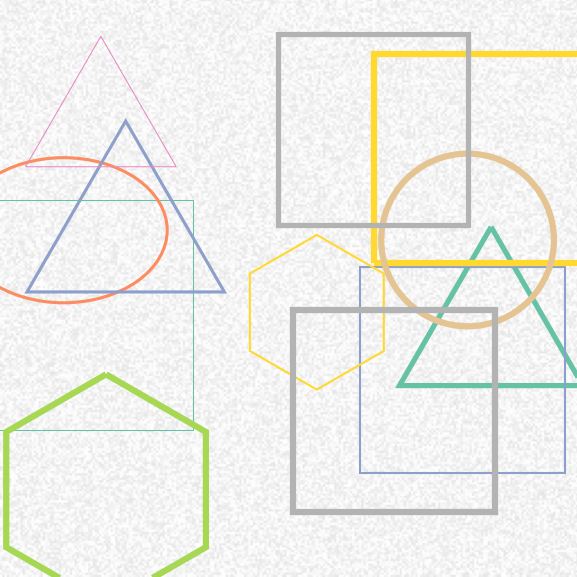[{"shape": "square", "thickness": 0.5, "radius": 0.99, "center": [0.136, 0.454]}, {"shape": "triangle", "thickness": 2.5, "radius": 0.92, "center": [0.85, 0.423]}, {"shape": "oval", "thickness": 1.5, "radius": 0.9, "center": [0.11, 0.6]}, {"shape": "square", "thickness": 1, "radius": 0.89, "center": [0.801, 0.359]}, {"shape": "triangle", "thickness": 1.5, "radius": 0.99, "center": [0.218, 0.592]}, {"shape": "triangle", "thickness": 0.5, "radius": 0.75, "center": [0.175, 0.786]}, {"shape": "hexagon", "thickness": 3, "radius": 1.0, "center": [0.184, 0.151]}, {"shape": "hexagon", "thickness": 1, "radius": 0.67, "center": [0.549, 0.458]}, {"shape": "square", "thickness": 3, "radius": 0.91, "center": [0.83, 0.725]}, {"shape": "circle", "thickness": 3, "radius": 0.75, "center": [0.81, 0.584]}, {"shape": "square", "thickness": 2.5, "radius": 0.82, "center": [0.646, 0.775]}, {"shape": "square", "thickness": 3, "radius": 0.88, "center": [0.682, 0.288]}]